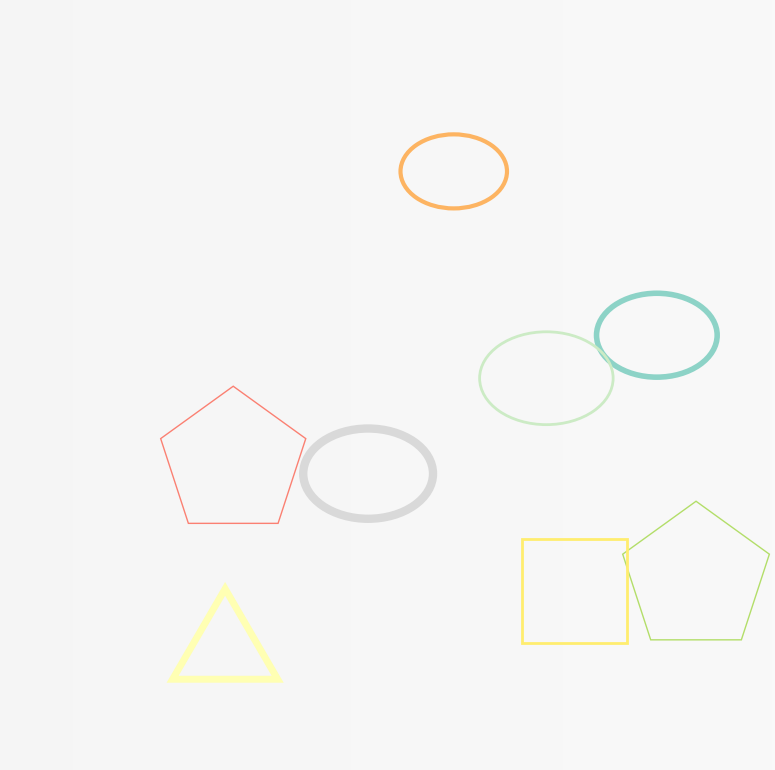[{"shape": "oval", "thickness": 2, "radius": 0.39, "center": [0.848, 0.565]}, {"shape": "triangle", "thickness": 2.5, "radius": 0.39, "center": [0.29, 0.157]}, {"shape": "pentagon", "thickness": 0.5, "radius": 0.49, "center": [0.301, 0.4]}, {"shape": "oval", "thickness": 1.5, "radius": 0.34, "center": [0.585, 0.777]}, {"shape": "pentagon", "thickness": 0.5, "radius": 0.5, "center": [0.898, 0.25]}, {"shape": "oval", "thickness": 3, "radius": 0.42, "center": [0.475, 0.385]}, {"shape": "oval", "thickness": 1, "radius": 0.43, "center": [0.705, 0.509]}, {"shape": "square", "thickness": 1, "radius": 0.34, "center": [0.742, 0.232]}]